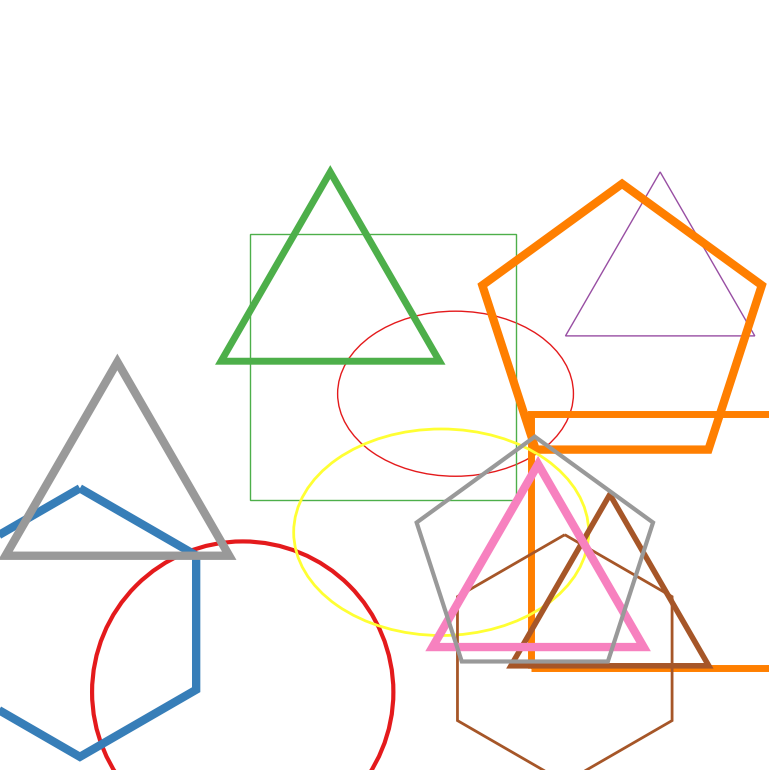[{"shape": "circle", "thickness": 1.5, "radius": 0.98, "center": [0.315, 0.101]}, {"shape": "oval", "thickness": 0.5, "radius": 0.77, "center": [0.592, 0.489]}, {"shape": "hexagon", "thickness": 3, "radius": 0.87, "center": [0.104, 0.191]}, {"shape": "triangle", "thickness": 2.5, "radius": 0.82, "center": [0.429, 0.613]}, {"shape": "square", "thickness": 0.5, "radius": 0.86, "center": [0.498, 0.524]}, {"shape": "triangle", "thickness": 0.5, "radius": 0.71, "center": [0.857, 0.635]}, {"shape": "square", "thickness": 2.5, "radius": 0.82, "center": [0.855, 0.297]}, {"shape": "pentagon", "thickness": 3, "radius": 0.95, "center": [0.808, 0.571]}, {"shape": "oval", "thickness": 1, "radius": 0.96, "center": [0.573, 0.309]}, {"shape": "triangle", "thickness": 2, "radius": 0.74, "center": [0.792, 0.209]}, {"shape": "hexagon", "thickness": 1, "radius": 0.8, "center": [0.733, 0.145]}, {"shape": "triangle", "thickness": 3, "radius": 0.79, "center": [0.699, 0.239]}, {"shape": "triangle", "thickness": 3, "radius": 0.84, "center": [0.152, 0.362]}, {"shape": "pentagon", "thickness": 1.5, "radius": 0.81, "center": [0.695, 0.271]}]